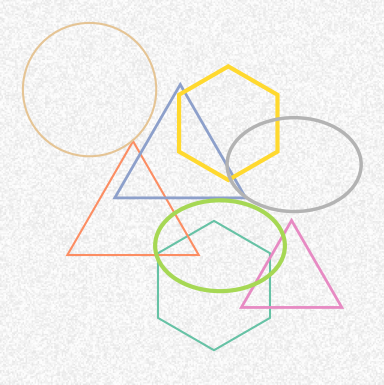[{"shape": "hexagon", "thickness": 1.5, "radius": 0.84, "center": [0.556, 0.258]}, {"shape": "triangle", "thickness": 1.5, "radius": 0.99, "center": [0.346, 0.436]}, {"shape": "triangle", "thickness": 2, "radius": 0.98, "center": [0.468, 0.584]}, {"shape": "triangle", "thickness": 2, "radius": 0.75, "center": [0.757, 0.277]}, {"shape": "oval", "thickness": 3, "radius": 0.84, "center": [0.571, 0.362]}, {"shape": "hexagon", "thickness": 3, "radius": 0.74, "center": [0.593, 0.68]}, {"shape": "circle", "thickness": 1.5, "radius": 0.87, "center": [0.233, 0.767]}, {"shape": "oval", "thickness": 2.5, "radius": 0.87, "center": [0.764, 0.572]}]